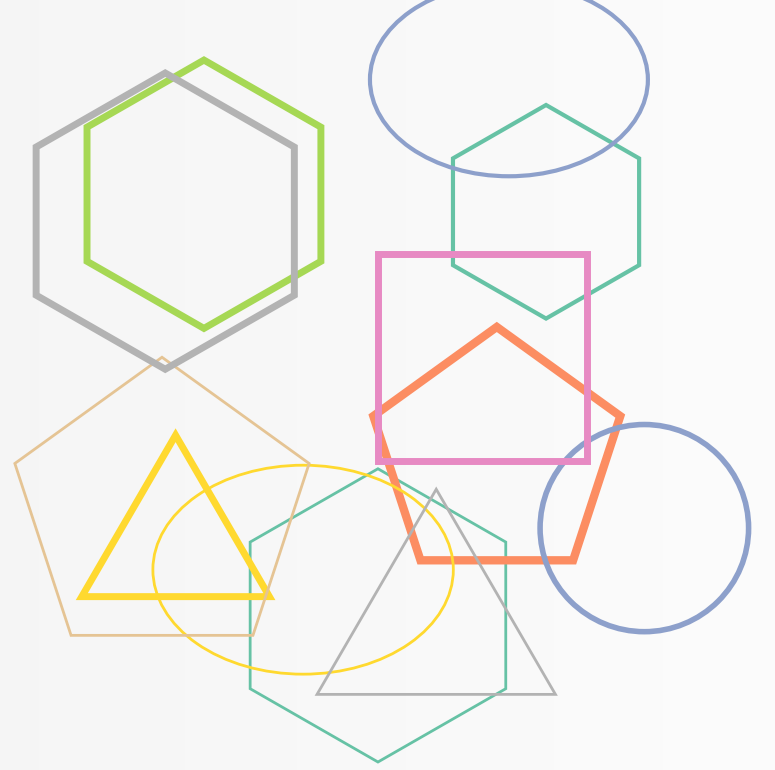[{"shape": "hexagon", "thickness": 1, "radius": 0.95, "center": [0.488, 0.201]}, {"shape": "hexagon", "thickness": 1.5, "radius": 0.69, "center": [0.705, 0.725]}, {"shape": "pentagon", "thickness": 3, "radius": 0.84, "center": [0.641, 0.408]}, {"shape": "oval", "thickness": 1.5, "radius": 0.9, "center": [0.657, 0.897]}, {"shape": "circle", "thickness": 2, "radius": 0.67, "center": [0.831, 0.314]}, {"shape": "square", "thickness": 2.5, "radius": 0.67, "center": [0.623, 0.536]}, {"shape": "hexagon", "thickness": 2.5, "radius": 0.87, "center": [0.263, 0.748]}, {"shape": "oval", "thickness": 1, "radius": 0.97, "center": [0.391, 0.26]}, {"shape": "triangle", "thickness": 2.5, "radius": 0.7, "center": [0.227, 0.295]}, {"shape": "pentagon", "thickness": 1, "radius": 1.0, "center": [0.209, 0.336]}, {"shape": "triangle", "thickness": 1, "radius": 0.89, "center": [0.563, 0.187]}, {"shape": "hexagon", "thickness": 2.5, "radius": 0.96, "center": [0.213, 0.713]}]